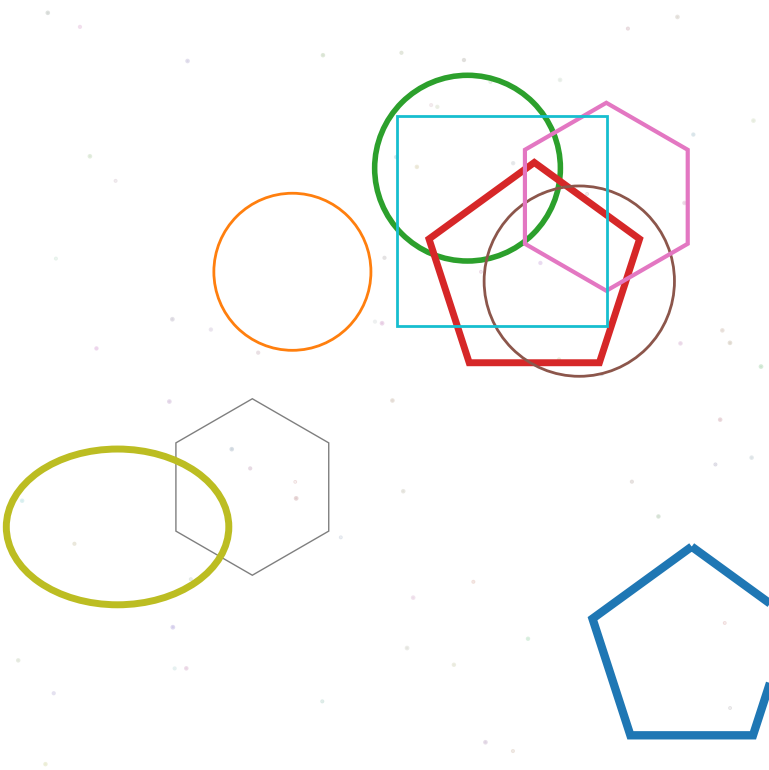[{"shape": "pentagon", "thickness": 3, "radius": 0.68, "center": [0.898, 0.155]}, {"shape": "circle", "thickness": 1, "radius": 0.51, "center": [0.38, 0.647]}, {"shape": "circle", "thickness": 2, "radius": 0.6, "center": [0.607, 0.782]}, {"shape": "pentagon", "thickness": 2.5, "radius": 0.72, "center": [0.694, 0.645]}, {"shape": "circle", "thickness": 1, "radius": 0.62, "center": [0.752, 0.635]}, {"shape": "hexagon", "thickness": 1.5, "radius": 0.61, "center": [0.787, 0.744]}, {"shape": "hexagon", "thickness": 0.5, "radius": 0.57, "center": [0.328, 0.368]}, {"shape": "oval", "thickness": 2.5, "radius": 0.72, "center": [0.153, 0.316]}, {"shape": "square", "thickness": 1, "radius": 0.68, "center": [0.652, 0.713]}]